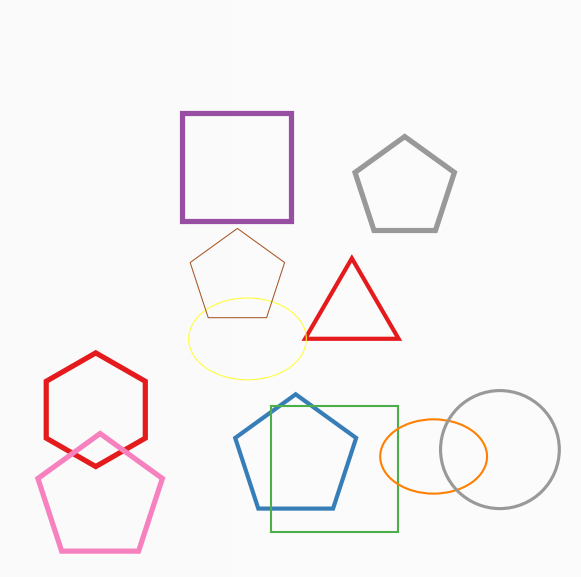[{"shape": "hexagon", "thickness": 2.5, "radius": 0.49, "center": [0.165, 0.29]}, {"shape": "triangle", "thickness": 2, "radius": 0.46, "center": [0.605, 0.459]}, {"shape": "pentagon", "thickness": 2, "radius": 0.55, "center": [0.509, 0.207]}, {"shape": "square", "thickness": 1, "radius": 0.55, "center": [0.576, 0.187]}, {"shape": "square", "thickness": 2.5, "radius": 0.47, "center": [0.407, 0.71]}, {"shape": "oval", "thickness": 1, "radius": 0.46, "center": [0.746, 0.209]}, {"shape": "oval", "thickness": 0.5, "radius": 0.51, "center": [0.426, 0.412]}, {"shape": "pentagon", "thickness": 0.5, "radius": 0.43, "center": [0.408, 0.518]}, {"shape": "pentagon", "thickness": 2.5, "radius": 0.56, "center": [0.172, 0.136]}, {"shape": "circle", "thickness": 1.5, "radius": 0.51, "center": [0.86, 0.221]}, {"shape": "pentagon", "thickness": 2.5, "radius": 0.45, "center": [0.696, 0.673]}]